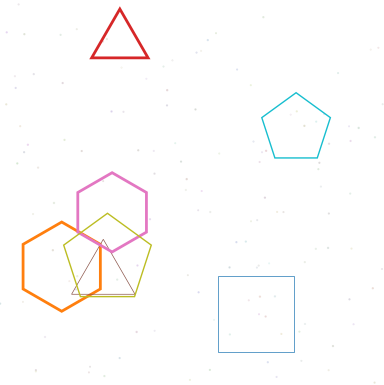[{"shape": "square", "thickness": 0.5, "radius": 0.49, "center": [0.666, 0.184]}, {"shape": "hexagon", "thickness": 2, "radius": 0.58, "center": [0.16, 0.307]}, {"shape": "triangle", "thickness": 2, "radius": 0.42, "center": [0.311, 0.892]}, {"shape": "triangle", "thickness": 0.5, "radius": 0.48, "center": [0.268, 0.283]}, {"shape": "hexagon", "thickness": 2, "radius": 0.51, "center": [0.291, 0.449]}, {"shape": "pentagon", "thickness": 1, "radius": 0.6, "center": [0.279, 0.326]}, {"shape": "pentagon", "thickness": 1, "radius": 0.47, "center": [0.769, 0.666]}]